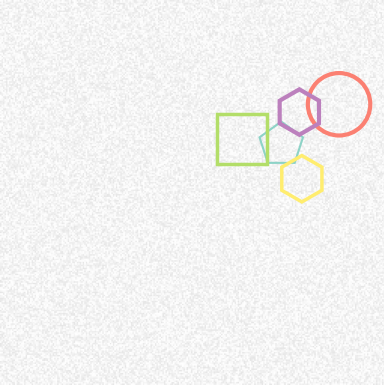[{"shape": "pentagon", "thickness": 1.5, "radius": 0.3, "center": [0.731, 0.625]}, {"shape": "circle", "thickness": 3, "radius": 0.41, "center": [0.881, 0.729]}, {"shape": "square", "thickness": 2.5, "radius": 0.32, "center": [0.63, 0.639]}, {"shape": "hexagon", "thickness": 3, "radius": 0.29, "center": [0.778, 0.709]}, {"shape": "hexagon", "thickness": 2.5, "radius": 0.3, "center": [0.784, 0.536]}]